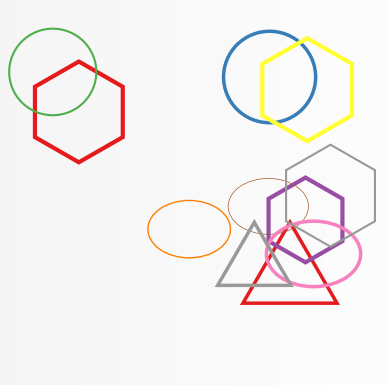[{"shape": "hexagon", "thickness": 3, "radius": 0.65, "center": [0.203, 0.709]}, {"shape": "triangle", "thickness": 2.5, "radius": 0.7, "center": [0.748, 0.283]}, {"shape": "circle", "thickness": 2.5, "radius": 0.59, "center": [0.696, 0.8]}, {"shape": "circle", "thickness": 1.5, "radius": 0.56, "center": [0.136, 0.813]}, {"shape": "hexagon", "thickness": 3, "radius": 0.55, "center": [0.788, 0.429]}, {"shape": "oval", "thickness": 1, "radius": 0.53, "center": [0.488, 0.405]}, {"shape": "hexagon", "thickness": 3, "radius": 0.67, "center": [0.793, 0.767]}, {"shape": "oval", "thickness": 0.5, "radius": 0.52, "center": [0.692, 0.464]}, {"shape": "oval", "thickness": 2.5, "radius": 0.61, "center": [0.809, 0.341]}, {"shape": "triangle", "thickness": 2.5, "radius": 0.55, "center": [0.656, 0.313]}, {"shape": "hexagon", "thickness": 1.5, "radius": 0.66, "center": [0.853, 0.492]}]